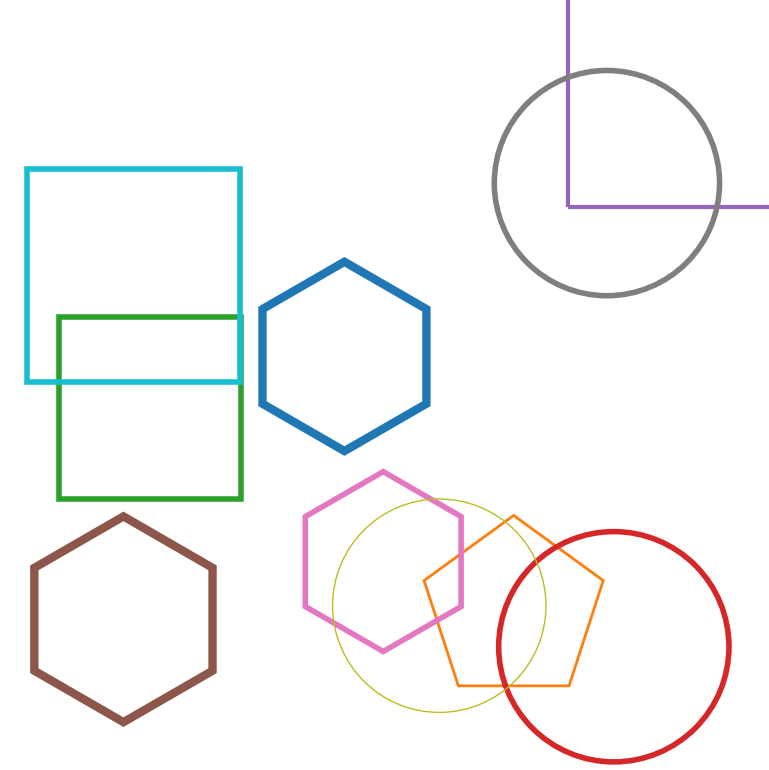[{"shape": "hexagon", "thickness": 3, "radius": 0.61, "center": [0.447, 0.537]}, {"shape": "pentagon", "thickness": 1, "radius": 0.61, "center": [0.667, 0.208]}, {"shape": "square", "thickness": 2, "radius": 0.59, "center": [0.195, 0.47]}, {"shape": "circle", "thickness": 2, "radius": 0.75, "center": [0.797, 0.16]}, {"shape": "square", "thickness": 1.5, "radius": 0.73, "center": [0.882, 0.877]}, {"shape": "hexagon", "thickness": 3, "radius": 0.67, "center": [0.16, 0.196]}, {"shape": "hexagon", "thickness": 2, "radius": 0.58, "center": [0.498, 0.271]}, {"shape": "circle", "thickness": 2, "radius": 0.73, "center": [0.788, 0.762]}, {"shape": "circle", "thickness": 0.5, "radius": 0.69, "center": [0.57, 0.213]}, {"shape": "square", "thickness": 2, "radius": 0.69, "center": [0.174, 0.642]}]